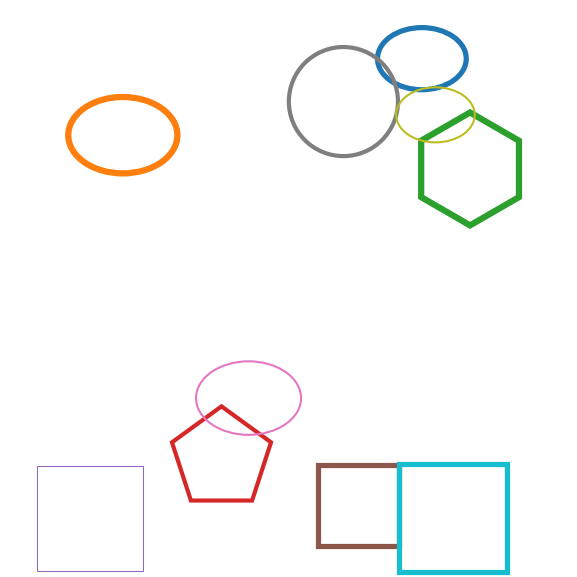[{"shape": "oval", "thickness": 2.5, "radius": 0.38, "center": [0.731, 0.898]}, {"shape": "oval", "thickness": 3, "radius": 0.47, "center": [0.213, 0.765]}, {"shape": "hexagon", "thickness": 3, "radius": 0.49, "center": [0.814, 0.707]}, {"shape": "pentagon", "thickness": 2, "radius": 0.45, "center": [0.384, 0.205]}, {"shape": "square", "thickness": 0.5, "radius": 0.46, "center": [0.156, 0.102]}, {"shape": "square", "thickness": 2.5, "radius": 0.35, "center": [0.62, 0.123]}, {"shape": "oval", "thickness": 1, "radius": 0.45, "center": [0.43, 0.31]}, {"shape": "circle", "thickness": 2, "radius": 0.47, "center": [0.595, 0.823]}, {"shape": "oval", "thickness": 1, "radius": 0.34, "center": [0.754, 0.8]}, {"shape": "square", "thickness": 2.5, "radius": 0.47, "center": [0.784, 0.103]}]